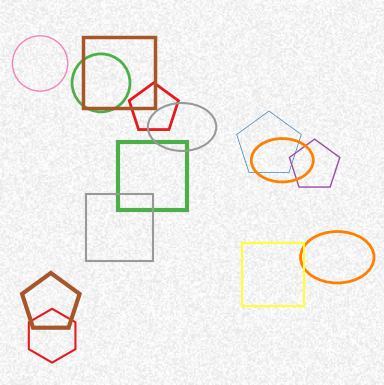[{"shape": "hexagon", "thickness": 1.5, "radius": 0.35, "center": [0.135, 0.128]}, {"shape": "pentagon", "thickness": 2, "radius": 0.34, "center": [0.399, 0.718]}, {"shape": "pentagon", "thickness": 0.5, "radius": 0.44, "center": [0.699, 0.623]}, {"shape": "circle", "thickness": 2, "radius": 0.38, "center": [0.262, 0.785]}, {"shape": "square", "thickness": 3, "radius": 0.44, "center": [0.396, 0.544]}, {"shape": "pentagon", "thickness": 1, "radius": 0.34, "center": [0.817, 0.57]}, {"shape": "oval", "thickness": 2, "radius": 0.48, "center": [0.876, 0.332]}, {"shape": "oval", "thickness": 2, "radius": 0.4, "center": [0.733, 0.584]}, {"shape": "square", "thickness": 1.5, "radius": 0.41, "center": [0.709, 0.287]}, {"shape": "square", "thickness": 2.5, "radius": 0.46, "center": [0.309, 0.812]}, {"shape": "pentagon", "thickness": 3, "radius": 0.39, "center": [0.132, 0.212]}, {"shape": "circle", "thickness": 1, "radius": 0.36, "center": [0.104, 0.835]}, {"shape": "square", "thickness": 1.5, "radius": 0.43, "center": [0.31, 0.41]}, {"shape": "oval", "thickness": 1.5, "radius": 0.44, "center": [0.473, 0.67]}]